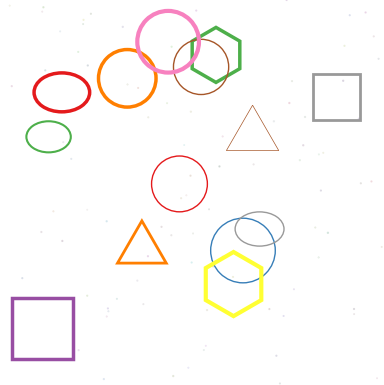[{"shape": "circle", "thickness": 1, "radius": 0.36, "center": [0.466, 0.522]}, {"shape": "oval", "thickness": 2.5, "radius": 0.36, "center": [0.161, 0.76]}, {"shape": "circle", "thickness": 1, "radius": 0.42, "center": [0.631, 0.349]}, {"shape": "oval", "thickness": 1.5, "radius": 0.29, "center": [0.126, 0.645]}, {"shape": "hexagon", "thickness": 2.5, "radius": 0.36, "center": [0.561, 0.857]}, {"shape": "square", "thickness": 2.5, "radius": 0.4, "center": [0.111, 0.146]}, {"shape": "circle", "thickness": 2.5, "radius": 0.37, "center": [0.331, 0.797]}, {"shape": "triangle", "thickness": 2, "radius": 0.37, "center": [0.369, 0.353]}, {"shape": "hexagon", "thickness": 3, "radius": 0.42, "center": [0.607, 0.262]}, {"shape": "triangle", "thickness": 0.5, "radius": 0.39, "center": [0.656, 0.648]}, {"shape": "circle", "thickness": 1, "radius": 0.36, "center": [0.522, 0.826]}, {"shape": "circle", "thickness": 3, "radius": 0.4, "center": [0.437, 0.892]}, {"shape": "oval", "thickness": 1, "radius": 0.32, "center": [0.674, 0.405]}, {"shape": "square", "thickness": 2, "radius": 0.3, "center": [0.874, 0.748]}]